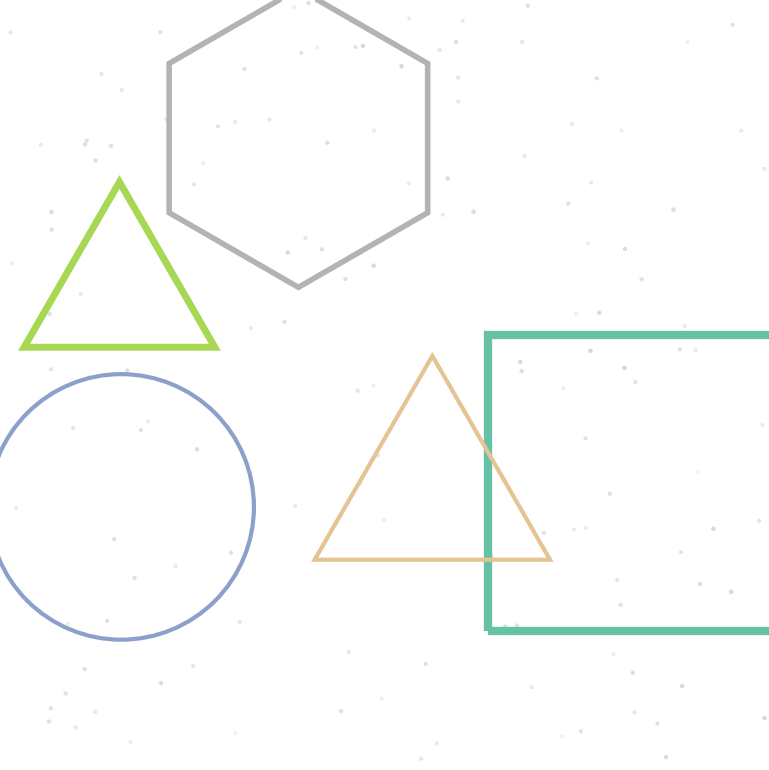[{"shape": "square", "thickness": 3, "radius": 0.96, "center": [0.825, 0.373]}, {"shape": "circle", "thickness": 1.5, "radius": 0.86, "center": [0.157, 0.342]}, {"shape": "triangle", "thickness": 2.5, "radius": 0.72, "center": [0.155, 0.621]}, {"shape": "triangle", "thickness": 1.5, "radius": 0.88, "center": [0.561, 0.361]}, {"shape": "hexagon", "thickness": 2, "radius": 0.97, "center": [0.388, 0.821]}]